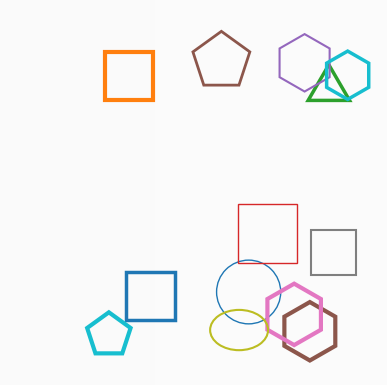[{"shape": "circle", "thickness": 1, "radius": 0.41, "center": [0.642, 0.242]}, {"shape": "square", "thickness": 2.5, "radius": 0.31, "center": [0.388, 0.23]}, {"shape": "square", "thickness": 3, "radius": 0.31, "center": [0.333, 0.802]}, {"shape": "triangle", "thickness": 2.5, "radius": 0.31, "center": [0.849, 0.77]}, {"shape": "square", "thickness": 1, "radius": 0.38, "center": [0.691, 0.393]}, {"shape": "hexagon", "thickness": 1.5, "radius": 0.37, "center": [0.786, 0.837]}, {"shape": "pentagon", "thickness": 2, "radius": 0.39, "center": [0.571, 0.841]}, {"shape": "hexagon", "thickness": 3, "radius": 0.38, "center": [0.8, 0.14]}, {"shape": "hexagon", "thickness": 3, "radius": 0.4, "center": [0.759, 0.183]}, {"shape": "square", "thickness": 1.5, "radius": 0.29, "center": [0.862, 0.344]}, {"shape": "oval", "thickness": 1.5, "radius": 0.37, "center": [0.617, 0.143]}, {"shape": "pentagon", "thickness": 3, "radius": 0.29, "center": [0.281, 0.13]}, {"shape": "hexagon", "thickness": 2.5, "radius": 0.31, "center": [0.897, 0.805]}]